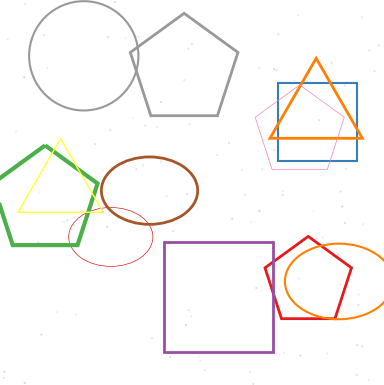[{"shape": "oval", "thickness": 0.5, "radius": 0.55, "center": [0.288, 0.385]}, {"shape": "pentagon", "thickness": 2, "radius": 0.59, "center": [0.801, 0.268]}, {"shape": "square", "thickness": 1.5, "radius": 0.51, "center": [0.824, 0.683]}, {"shape": "pentagon", "thickness": 3, "radius": 0.72, "center": [0.117, 0.479]}, {"shape": "square", "thickness": 2, "radius": 0.71, "center": [0.568, 0.228]}, {"shape": "oval", "thickness": 1.5, "radius": 0.7, "center": [0.88, 0.269]}, {"shape": "triangle", "thickness": 2, "radius": 0.69, "center": [0.821, 0.71]}, {"shape": "triangle", "thickness": 1, "radius": 0.64, "center": [0.157, 0.512]}, {"shape": "oval", "thickness": 2, "radius": 0.63, "center": [0.388, 0.505]}, {"shape": "pentagon", "thickness": 0.5, "radius": 0.61, "center": [0.778, 0.658]}, {"shape": "pentagon", "thickness": 2, "radius": 0.74, "center": [0.478, 0.818]}, {"shape": "circle", "thickness": 1.5, "radius": 0.71, "center": [0.218, 0.855]}]